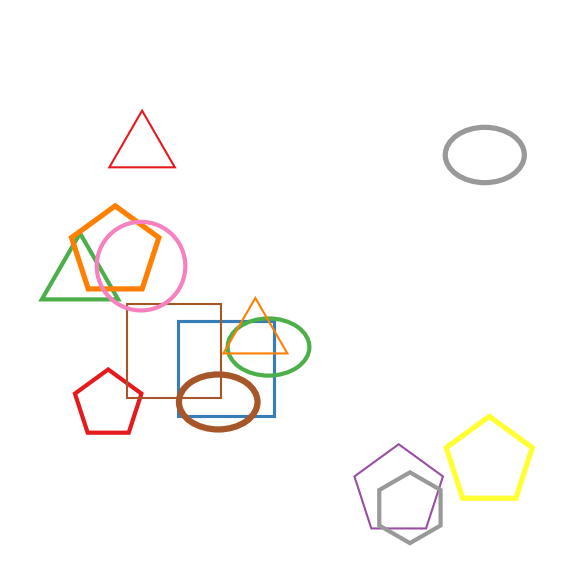[{"shape": "triangle", "thickness": 1, "radius": 0.33, "center": [0.246, 0.742]}, {"shape": "pentagon", "thickness": 2, "radius": 0.3, "center": [0.187, 0.299]}, {"shape": "square", "thickness": 1.5, "radius": 0.41, "center": [0.392, 0.361]}, {"shape": "oval", "thickness": 2, "radius": 0.35, "center": [0.465, 0.398]}, {"shape": "triangle", "thickness": 2, "radius": 0.38, "center": [0.139, 0.519]}, {"shape": "pentagon", "thickness": 1, "radius": 0.4, "center": [0.69, 0.149]}, {"shape": "triangle", "thickness": 1, "radius": 0.32, "center": [0.442, 0.419]}, {"shape": "pentagon", "thickness": 2.5, "radius": 0.4, "center": [0.199, 0.563]}, {"shape": "pentagon", "thickness": 2.5, "radius": 0.39, "center": [0.847, 0.2]}, {"shape": "oval", "thickness": 3, "radius": 0.34, "center": [0.378, 0.303]}, {"shape": "square", "thickness": 1, "radius": 0.41, "center": [0.301, 0.392]}, {"shape": "circle", "thickness": 2, "radius": 0.38, "center": [0.244, 0.538]}, {"shape": "hexagon", "thickness": 2, "radius": 0.31, "center": [0.71, 0.12]}, {"shape": "oval", "thickness": 2.5, "radius": 0.34, "center": [0.839, 0.731]}]